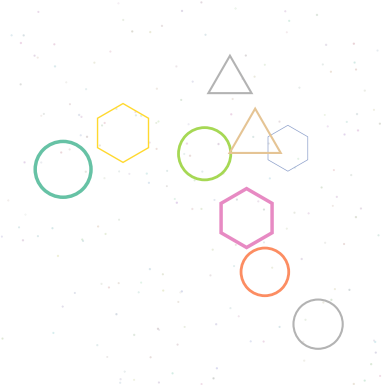[{"shape": "circle", "thickness": 2.5, "radius": 0.36, "center": [0.164, 0.56]}, {"shape": "circle", "thickness": 2, "radius": 0.31, "center": [0.688, 0.294]}, {"shape": "hexagon", "thickness": 0.5, "radius": 0.3, "center": [0.748, 0.615]}, {"shape": "hexagon", "thickness": 2.5, "radius": 0.38, "center": [0.64, 0.434]}, {"shape": "circle", "thickness": 2, "radius": 0.34, "center": [0.532, 0.601]}, {"shape": "hexagon", "thickness": 1, "radius": 0.38, "center": [0.32, 0.655]}, {"shape": "triangle", "thickness": 1.5, "radius": 0.38, "center": [0.663, 0.641]}, {"shape": "circle", "thickness": 1.5, "radius": 0.32, "center": [0.826, 0.158]}, {"shape": "triangle", "thickness": 1.5, "radius": 0.32, "center": [0.597, 0.79]}]